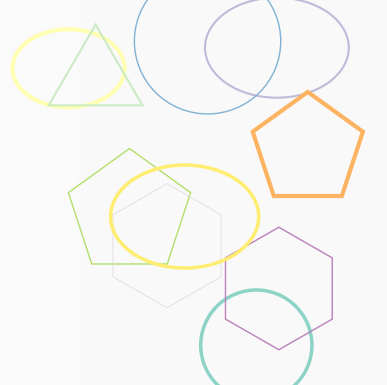[{"shape": "circle", "thickness": 2.5, "radius": 0.72, "center": [0.661, 0.103]}, {"shape": "oval", "thickness": 3, "radius": 0.72, "center": [0.177, 0.823]}, {"shape": "oval", "thickness": 1.5, "radius": 0.93, "center": [0.715, 0.876]}, {"shape": "circle", "thickness": 1, "radius": 0.94, "center": [0.536, 0.893]}, {"shape": "pentagon", "thickness": 3, "radius": 0.75, "center": [0.794, 0.612]}, {"shape": "pentagon", "thickness": 1, "radius": 0.83, "center": [0.334, 0.448]}, {"shape": "hexagon", "thickness": 0.5, "radius": 0.81, "center": [0.431, 0.362]}, {"shape": "hexagon", "thickness": 1, "radius": 0.8, "center": [0.72, 0.251]}, {"shape": "triangle", "thickness": 1.5, "radius": 0.7, "center": [0.247, 0.796]}, {"shape": "oval", "thickness": 2.5, "radius": 0.96, "center": [0.477, 0.438]}]